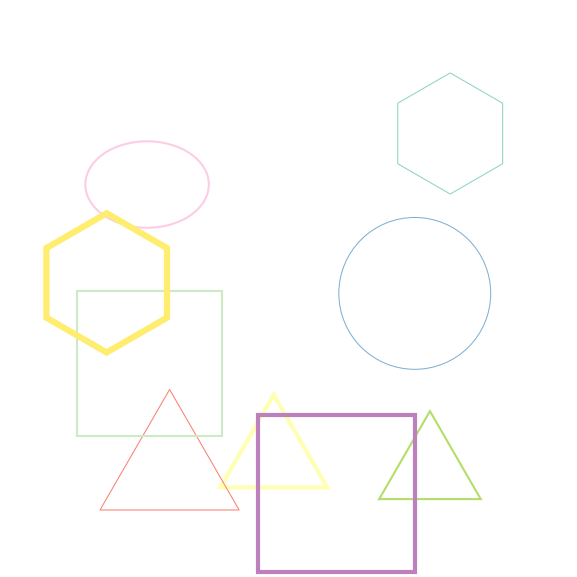[{"shape": "hexagon", "thickness": 0.5, "radius": 0.52, "center": [0.78, 0.768]}, {"shape": "triangle", "thickness": 2, "radius": 0.53, "center": [0.474, 0.209]}, {"shape": "triangle", "thickness": 0.5, "radius": 0.7, "center": [0.294, 0.186]}, {"shape": "circle", "thickness": 0.5, "radius": 0.66, "center": [0.718, 0.491]}, {"shape": "triangle", "thickness": 1, "radius": 0.51, "center": [0.745, 0.186]}, {"shape": "oval", "thickness": 1, "radius": 0.53, "center": [0.255, 0.68]}, {"shape": "square", "thickness": 2, "radius": 0.68, "center": [0.582, 0.144]}, {"shape": "square", "thickness": 1, "radius": 0.63, "center": [0.259, 0.37]}, {"shape": "hexagon", "thickness": 3, "radius": 0.6, "center": [0.185, 0.509]}]